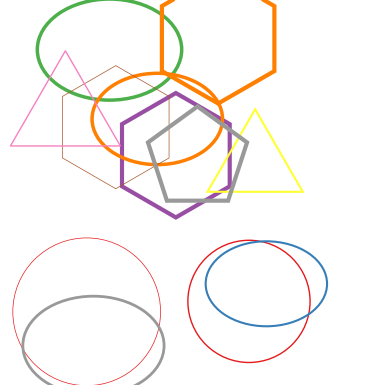[{"shape": "circle", "thickness": 0.5, "radius": 0.96, "center": [0.225, 0.19]}, {"shape": "circle", "thickness": 1, "radius": 0.79, "center": [0.647, 0.217]}, {"shape": "oval", "thickness": 1.5, "radius": 0.79, "center": [0.692, 0.263]}, {"shape": "oval", "thickness": 2.5, "radius": 0.94, "center": [0.284, 0.871]}, {"shape": "hexagon", "thickness": 3, "radius": 0.81, "center": [0.457, 0.597]}, {"shape": "hexagon", "thickness": 3, "radius": 0.84, "center": [0.567, 0.9]}, {"shape": "oval", "thickness": 2.5, "radius": 0.85, "center": [0.409, 0.691]}, {"shape": "triangle", "thickness": 1.5, "radius": 0.71, "center": [0.663, 0.573]}, {"shape": "hexagon", "thickness": 0.5, "radius": 0.8, "center": [0.301, 0.67]}, {"shape": "triangle", "thickness": 1, "radius": 0.82, "center": [0.17, 0.703]}, {"shape": "oval", "thickness": 2, "radius": 0.92, "center": [0.243, 0.102]}, {"shape": "pentagon", "thickness": 3, "radius": 0.68, "center": [0.513, 0.588]}]